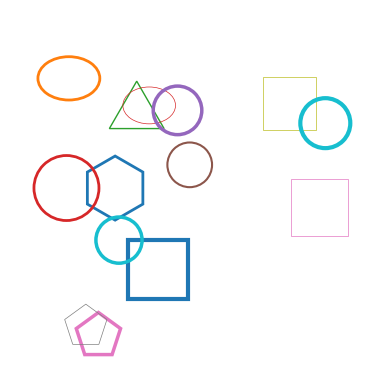[{"shape": "square", "thickness": 3, "radius": 0.39, "center": [0.411, 0.3]}, {"shape": "hexagon", "thickness": 2, "radius": 0.42, "center": [0.299, 0.511]}, {"shape": "oval", "thickness": 2, "radius": 0.4, "center": [0.179, 0.796]}, {"shape": "triangle", "thickness": 1, "radius": 0.41, "center": [0.355, 0.707]}, {"shape": "circle", "thickness": 2, "radius": 0.42, "center": [0.173, 0.512]}, {"shape": "oval", "thickness": 0.5, "radius": 0.34, "center": [0.388, 0.726]}, {"shape": "circle", "thickness": 2.5, "radius": 0.32, "center": [0.461, 0.713]}, {"shape": "circle", "thickness": 1.5, "radius": 0.29, "center": [0.493, 0.572]}, {"shape": "pentagon", "thickness": 2.5, "radius": 0.3, "center": [0.256, 0.128]}, {"shape": "square", "thickness": 0.5, "radius": 0.37, "center": [0.83, 0.461]}, {"shape": "pentagon", "thickness": 0.5, "radius": 0.29, "center": [0.223, 0.152]}, {"shape": "square", "thickness": 0.5, "radius": 0.34, "center": [0.753, 0.732]}, {"shape": "circle", "thickness": 3, "radius": 0.32, "center": [0.845, 0.68]}, {"shape": "circle", "thickness": 2.5, "radius": 0.3, "center": [0.309, 0.376]}]